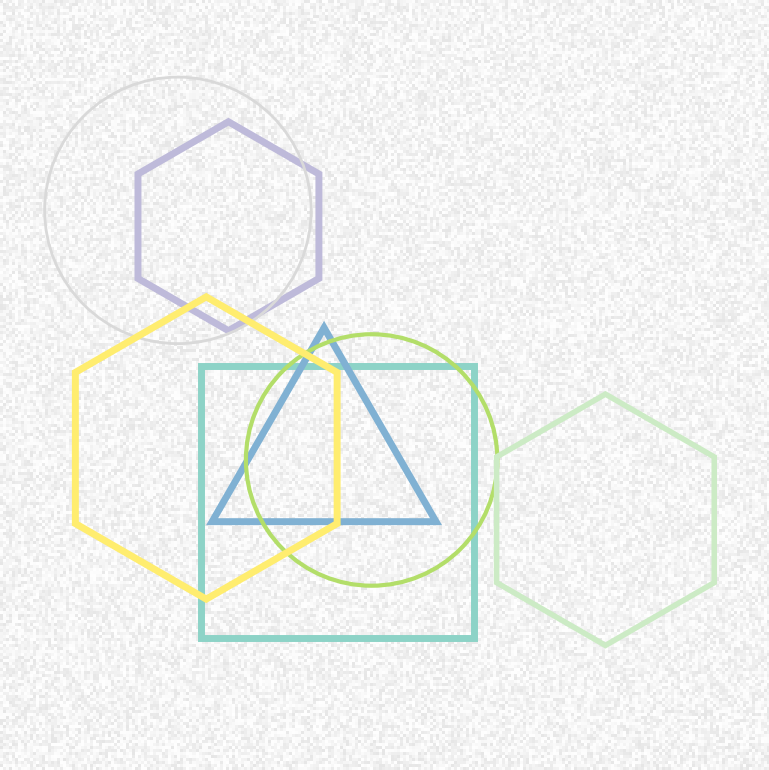[{"shape": "square", "thickness": 2.5, "radius": 0.88, "center": [0.438, 0.348]}, {"shape": "hexagon", "thickness": 2.5, "radius": 0.68, "center": [0.297, 0.706]}, {"shape": "triangle", "thickness": 2.5, "radius": 0.84, "center": [0.421, 0.406]}, {"shape": "circle", "thickness": 1.5, "radius": 0.82, "center": [0.483, 0.403]}, {"shape": "circle", "thickness": 1, "radius": 0.87, "center": [0.231, 0.727]}, {"shape": "hexagon", "thickness": 2, "radius": 0.82, "center": [0.786, 0.325]}, {"shape": "hexagon", "thickness": 2.5, "radius": 0.98, "center": [0.268, 0.418]}]